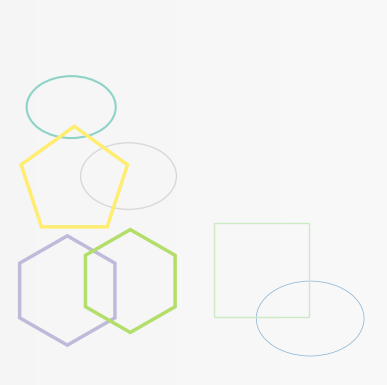[{"shape": "oval", "thickness": 1.5, "radius": 0.57, "center": [0.184, 0.722]}, {"shape": "hexagon", "thickness": 2.5, "radius": 0.71, "center": [0.174, 0.245]}, {"shape": "oval", "thickness": 0.5, "radius": 0.7, "center": [0.801, 0.173]}, {"shape": "hexagon", "thickness": 2.5, "radius": 0.67, "center": [0.336, 0.27]}, {"shape": "oval", "thickness": 1, "radius": 0.62, "center": [0.332, 0.543]}, {"shape": "square", "thickness": 1, "radius": 0.61, "center": [0.675, 0.299]}, {"shape": "pentagon", "thickness": 2.5, "radius": 0.72, "center": [0.192, 0.527]}]